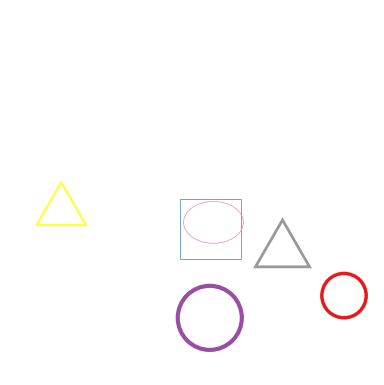[{"shape": "circle", "thickness": 2.5, "radius": 0.29, "center": [0.894, 0.232]}, {"shape": "square", "thickness": 0.5, "radius": 0.39, "center": [0.546, 0.405]}, {"shape": "circle", "thickness": 3, "radius": 0.42, "center": [0.545, 0.174]}, {"shape": "triangle", "thickness": 1.5, "radius": 0.37, "center": [0.159, 0.452]}, {"shape": "oval", "thickness": 0.5, "radius": 0.39, "center": [0.554, 0.422]}, {"shape": "triangle", "thickness": 2, "radius": 0.41, "center": [0.734, 0.348]}]